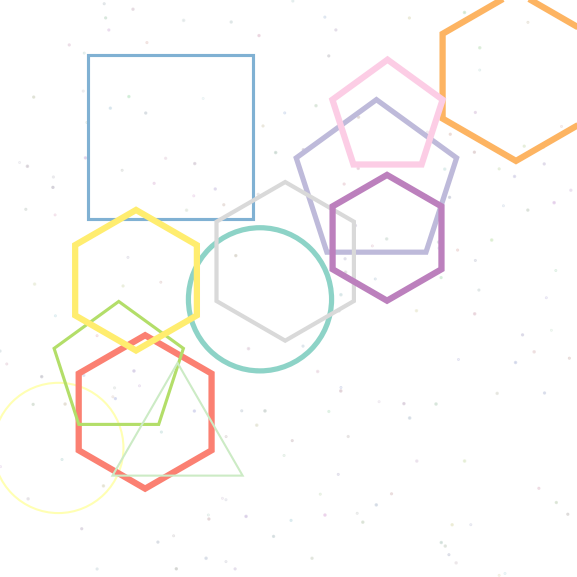[{"shape": "circle", "thickness": 2.5, "radius": 0.62, "center": [0.45, 0.481]}, {"shape": "circle", "thickness": 1, "radius": 0.56, "center": [0.101, 0.223]}, {"shape": "pentagon", "thickness": 2.5, "radius": 0.73, "center": [0.652, 0.681]}, {"shape": "hexagon", "thickness": 3, "radius": 0.66, "center": [0.251, 0.286]}, {"shape": "square", "thickness": 1.5, "radius": 0.71, "center": [0.295, 0.761]}, {"shape": "hexagon", "thickness": 3, "radius": 0.73, "center": [0.893, 0.867]}, {"shape": "pentagon", "thickness": 1.5, "radius": 0.59, "center": [0.206, 0.359]}, {"shape": "pentagon", "thickness": 3, "radius": 0.5, "center": [0.671, 0.795]}, {"shape": "hexagon", "thickness": 2, "radius": 0.69, "center": [0.494, 0.547]}, {"shape": "hexagon", "thickness": 3, "radius": 0.54, "center": [0.67, 0.587]}, {"shape": "triangle", "thickness": 1, "radius": 0.65, "center": [0.307, 0.241]}, {"shape": "hexagon", "thickness": 3, "radius": 0.61, "center": [0.236, 0.514]}]